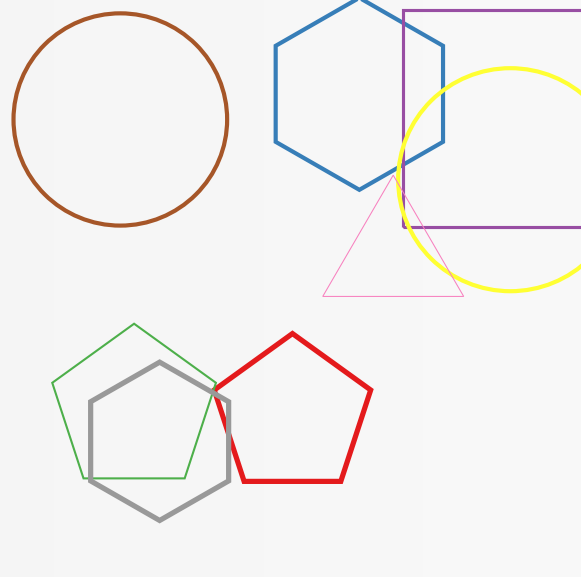[{"shape": "pentagon", "thickness": 2.5, "radius": 0.71, "center": [0.503, 0.28]}, {"shape": "hexagon", "thickness": 2, "radius": 0.83, "center": [0.618, 0.837]}, {"shape": "pentagon", "thickness": 1, "radius": 0.74, "center": [0.231, 0.291]}, {"shape": "square", "thickness": 1.5, "radius": 0.94, "center": [0.881, 0.794]}, {"shape": "circle", "thickness": 2, "radius": 0.97, "center": [0.878, 0.688]}, {"shape": "circle", "thickness": 2, "radius": 0.92, "center": [0.207, 0.792]}, {"shape": "triangle", "thickness": 0.5, "radius": 0.7, "center": [0.676, 0.556]}, {"shape": "hexagon", "thickness": 2.5, "radius": 0.69, "center": [0.275, 0.235]}]